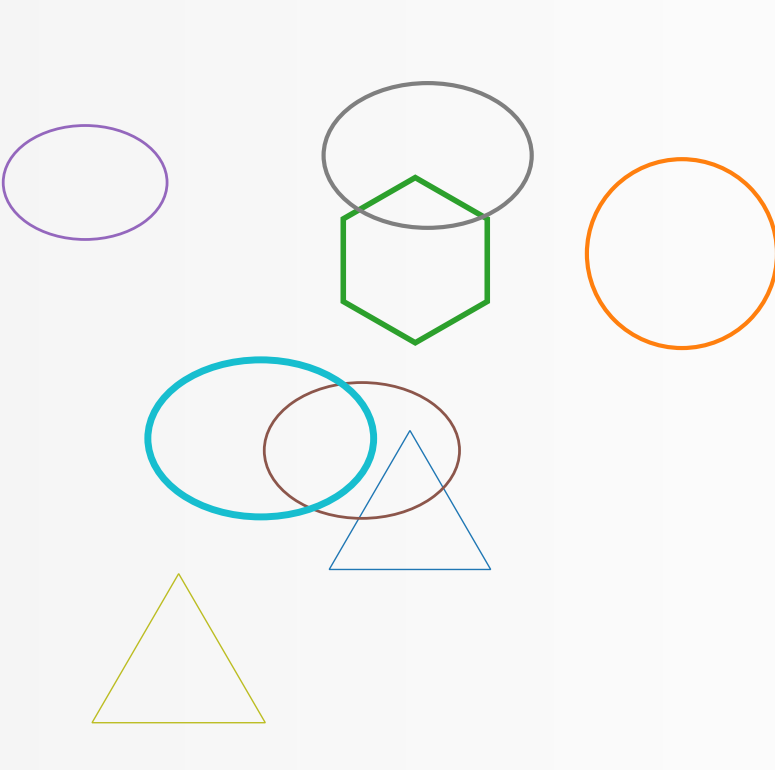[{"shape": "triangle", "thickness": 0.5, "radius": 0.6, "center": [0.529, 0.321]}, {"shape": "circle", "thickness": 1.5, "radius": 0.61, "center": [0.88, 0.671]}, {"shape": "hexagon", "thickness": 2, "radius": 0.54, "center": [0.536, 0.662]}, {"shape": "oval", "thickness": 1, "radius": 0.53, "center": [0.11, 0.763]}, {"shape": "oval", "thickness": 1, "radius": 0.63, "center": [0.467, 0.415]}, {"shape": "oval", "thickness": 1.5, "radius": 0.67, "center": [0.552, 0.798]}, {"shape": "triangle", "thickness": 0.5, "radius": 0.65, "center": [0.231, 0.126]}, {"shape": "oval", "thickness": 2.5, "radius": 0.73, "center": [0.336, 0.431]}]